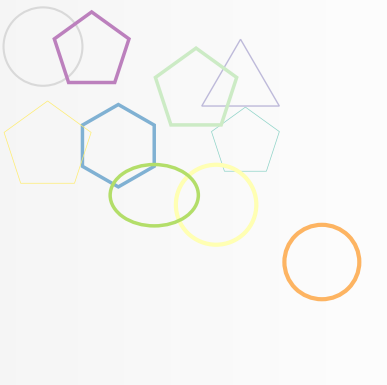[{"shape": "pentagon", "thickness": 0.5, "radius": 0.46, "center": [0.633, 0.63]}, {"shape": "circle", "thickness": 3, "radius": 0.52, "center": [0.558, 0.468]}, {"shape": "triangle", "thickness": 1, "radius": 0.58, "center": [0.621, 0.782]}, {"shape": "hexagon", "thickness": 2.5, "radius": 0.53, "center": [0.305, 0.622]}, {"shape": "circle", "thickness": 3, "radius": 0.48, "center": [0.831, 0.319]}, {"shape": "oval", "thickness": 2.5, "radius": 0.57, "center": [0.398, 0.493]}, {"shape": "circle", "thickness": 1.5, "radius": 0.51, "center": [0.111, 0.879]}, {"shape": "pentagon", "thickness": 2.5, "radius": 0.51, "center": [0.237, 0.868]}, {"shape": "pentagon", "thickness": 2.5, "radius": 0.55, "center": [0.506, 0.765]}, {"shape": "pentagon", "thickness": 0.5, "radius": 0.59, "center": [0.123, 0.62]}]